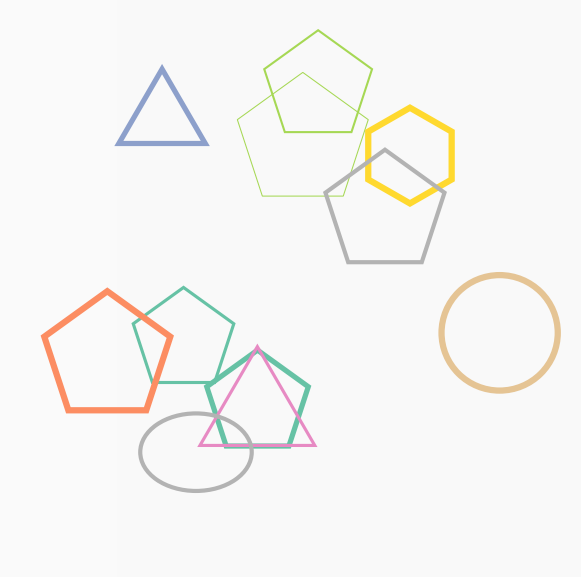[{"shape": "pentagon", "thickness": 2.5, "radius": 0.46, "center": [0.443, 0.301]}, {"shape": "pentagon", "thickness": 1.5, "radius": 0.45, "center": [0.316, 0.41]}, {"shape": "pentagon", "thickness": 3, "radius": 0.57, "center": [0.185, 0.381]}, {"shape": "triangle", "thickness": 2.5, "radius": 0.43, "center": [0.279, 0.794]}, {"shape": "triangle", "thickness": 1.5, "radius": 0.57, "center": [0.443, 0.285]}, {"shape": "pentagon", "thickness": 0.5, "radius": 0.59, "center": [0.521, 0.755]}, {"shape": "pentagon", "thickness": 1, "radius": 0.49, "center": [0.547, 0.849]}, {"shape": "hexagon", "thickness": 3, "radius": 0.41, "center": [0.705, 0.73]}, {"shape": "circle", "thickness": 3, "radius": 0.5, "center": [0.86, 0.423]}, {"shape": "oval", "thickness": 2, "radius": 0.48, "center": [0.337, 0.216]}, {"shape": "pentagon", "thickness": 2, "radius": 0.54, "center": [0.662, 0.632]}]